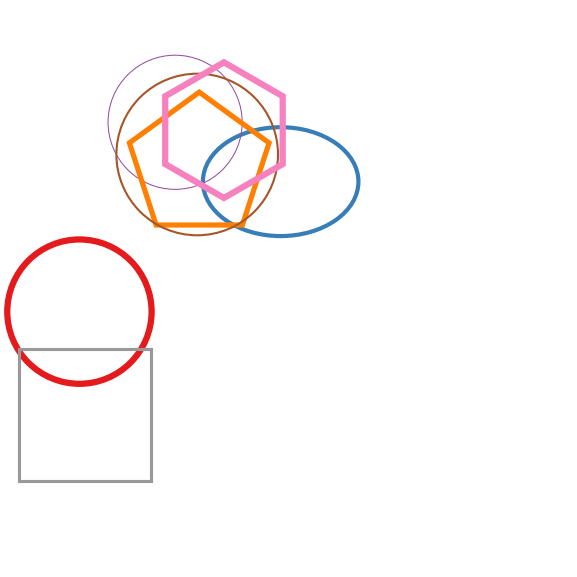[{"shape": "circle", "thickness": 3, "radius": 0.62, "center": [0.138, 0.46]}, {"shape": "oval", "thickness": 2, "radius": 0.67, "center": [0.486, 0.685]}, {"shape": "circle", "thickness": 0.5, "radius": 0.58, "center": [0.303, 0.787]}, {"shape": "pentagon", "thickness": 2.5, "radius": 0.64, "center": [0.345, 0.712]}, {"shape": "circle", "thickness": 1, "radius": 0.7, "center": [0.341, 0.732]}, {"shape": "hexagon", "thickness": 3, "radius": 0.59, "center": [0.388, 0.774]}, {"shape": "square", "thickness": 1.5, "radius": 0.57, "center": [0.147, 0.281]}]